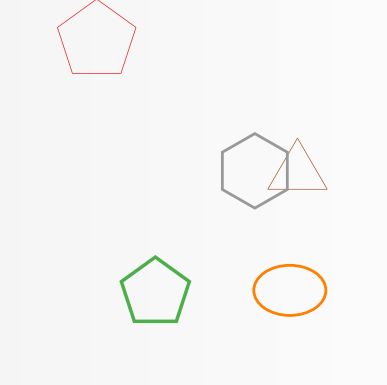[{"shape": "pentagon", "thickness": 0.5, "radius": 0.53, "center": [0.25, 0.896]}, {"shape": "pentagon", "thickness": 2.5, "radius": 0.46, "center": [0.401, 0.24]}, {"shape": "oval", "thickness": 2, "radius": 0.46, "center": [0.748, 0.246]}, {"shape": "triangle", "thickness": 0.5, "radius": 0.44, "center": [0.768, 0.553]}, {"shape": "hexagon", "thickness": 2, "radius": 0.48, "center": [0.658, 0.556]}]